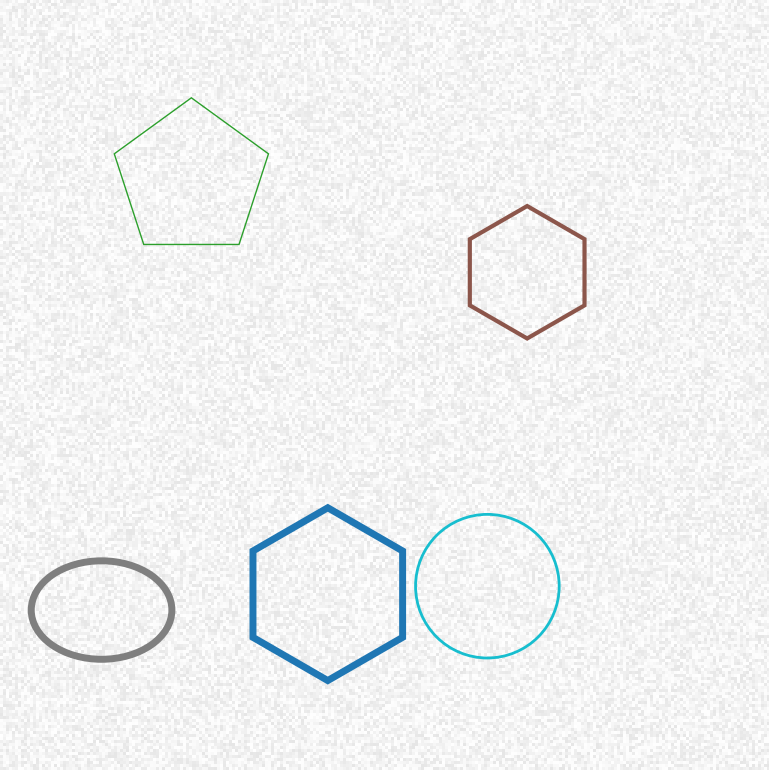[{"shape": "hexagon", "thickness": 2.5, "radius": 0.56, "center": [0.426, 0.228]}, {"shape": "pentagon", "thickness": 0.5, "radius": 0.53, "center": [0.249, 0.768]}, {"shape": "hexagon", "thickness": 1.5, "radius": 0.43, "center": [0.685, 0.646]}, {"shape": "oval", "thickness": 2.5, "radius": 0.46, "center": [0.132, 0.208]}, {"shape": "circle", "thickness": 1, "radius": 0.47, "center": [0.633, 0.239]}]